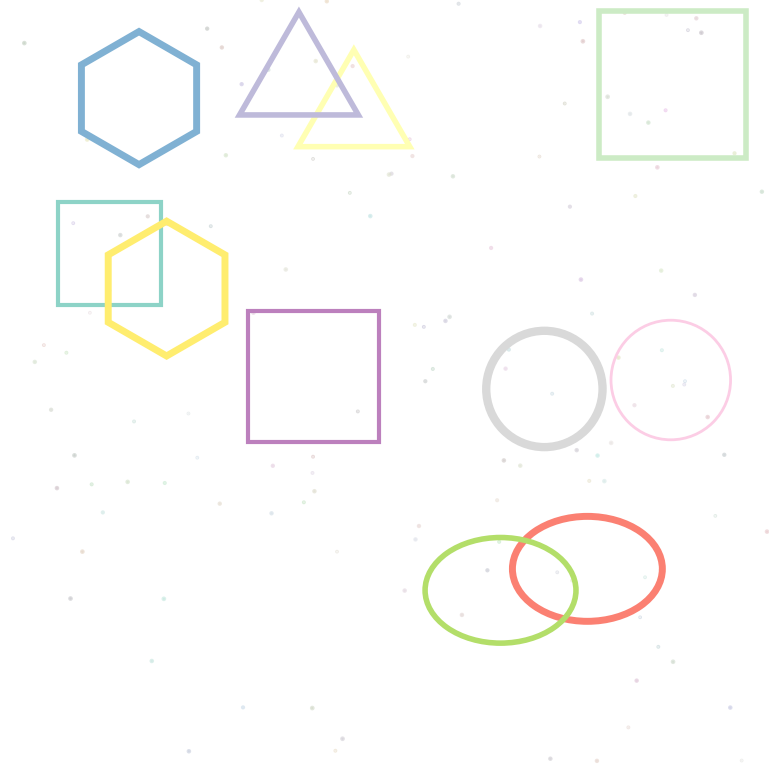[{"shape": "square", "thickness": 1.5, "radius": 0.33, "center": [0.143, 0.67]}, {"shape": "triangle", "thickness": 2, "radius": 0.42, "center": [0.46, 0.851]}, {"shape": "triangle", "thickness": 2, "radius": 0.45, "center": [0.388, 0.895]}, {"shape": "oval", "thickness": 2.5, "radius": 0.49, "center": [0.763, 0.261]}, {"shape": "hexagon", "thickness": 2.5, "radius": 0.43, "center": [0.181, 0.873]}, {"shape": "oval", "thickness": 2, "radius": 0.49, "center": [0.65, 0.233]}, {"shape": "circle", "thickness": 1, "radius": 0.39, "center": [0.871, 0.506]}, {"shape": "circle", "thickness": 3, "radius": 0.38, "center": [0.707, 0.495]}, {"shape": "square", "thickness": 1.5, "radius": 0.43, "center": [0.407, 0.511]}, {"shape": "square", "thickness": 2, "radius": 0.48, "center": [0.873, 0.89]}, {"shape": "hexagon", "thickness": 2.5, "radius": 0.44, "center": [0.216, 0.625]}]